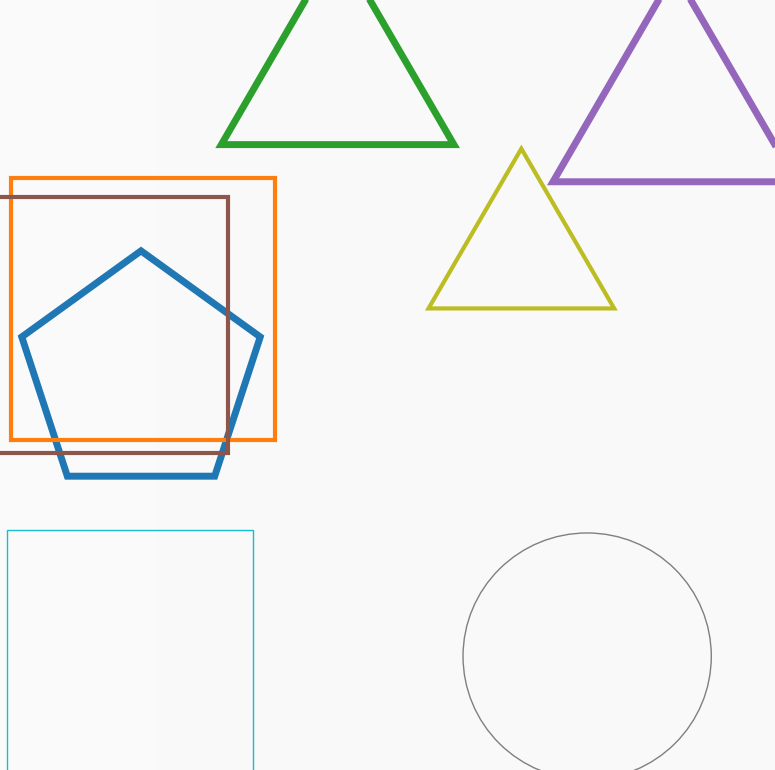[{"shape": "pentagon", "thickness": 2.5, "radius": 0.81, "center": [0.182, 0.512]}, {"shape": "square", "thickness": 1.5, "radius": 0.85, "center": [0.184, 0.599]}, {"shape": "triangle", "thickness": 2.5, "radius": 0.87, "center": [0.436, 0.899]}, {"shape": "triangle", "thickness": 2.5, "radius": 0.91, "center": [0.871, 0.855]}, {"shape": "square", "thickness": 1.5, "radius": 0.83, "center": [0.129, 0.578]}, {"shape": "circle", "thickness": 0.5, "radius": 0.8, "center": [0.758, 0.148]}, {"shape": "triangle", "thickness": 1.5, "radius": 0.69, "center": [0.673, 0.669]}, {"shape": "square", "thickness": 0.5, "radius": 0.79, "center": [0.167, 0.153]}]